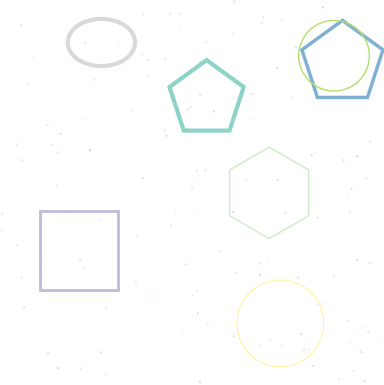[{"shape": "pentagon", "thickness": 3, "radius": 0.51, "center": [0.537, 0.743]}, {"shape": "square", "thickness": 2, "radius": 0.51, "center": [0.205, 0.35]}, {"shape": "pentagon", "thickness": 2.5, "radius": 0.55, "center": [0.889, 0.836]}, {"shape": "circle", "thickness": 1, "radius": 0.46, "center": [0.868, 0.855]}, {"shape": "oval", "thickness": 3, "radius": 0.44, "center": [0.263, 0.89]}, {"shape": "hexagon", "thickness": 1, "radius": 0.59, "center": [0.699, 0.499]}, {"shape": "circle", "thickness": 0.5, "radius": 0.56, "center": [0.728, 0.16]}]